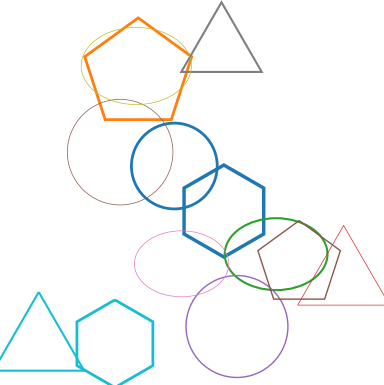[{"shape": "circle", "thickness": 2, "radius": 0.56, "center": [0.453, 0.569]}, {"shape": "hexagon", "thickness": 2.5, "radius": 0.6, "center": [0.581, 0.452]}, {"shape": "pentagon", "thickness": 2, "radius": 0.73, "center": [0.359, 0.807]}, {"shape": "oval", "thickness": 1.5, "radius": 0.67, "center": [0.717, 0.34]}, {"shape": "triangle", "thickness": 0.5, "radius": 0.69, "center": [0.893, 0.276]}, {"shape": "circle", "thickness": 1, "radius": 0.66, "center": [0.615, 0.152]}, {"shape": "circle", "thickness": 0.5, "radius": 0.69, "center": [0.312, 0.605]}, {"shape": "pentagon", "thickness": 1, "radius": 0.56, "center": [0.777, 0.314]}, {"shape": "oval", "thickness": 0.5, "radius": 0.61, "center": [0.472, 0.315]}, {"shape": "triangle", "thickness": 1.5, "radius": 0.6, "center": [0.575, 0.873]}, {"shape": "oval", "thickness": 0.5, "radius": 0.72, "center": [0.354, 0.829]}, {"shape": "hexagon", "thickness": 2, "radius": 0.57, "center": [0.298, 0.107]}, {"shape": "triangle", "thickness": 1.5, "radius": 0.68, "center": [0.101, 0.105]}]